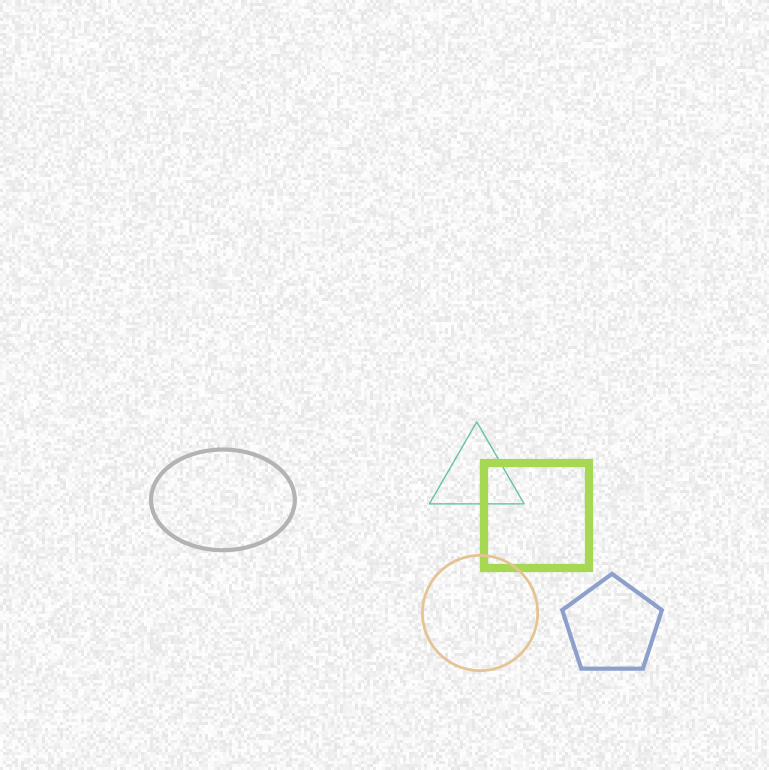[{"shape": "triangle", "thickness": 0.5, "radius": 0.36, "center": [0.619, 0.381]}, {"shape": "pentagon", "thickness": 1.5, "radius": 0.34, "center": [0.795, 0.187]}, {"shape": "square", "thickness": 3, "radius": 0.34, "center": [0.696, 0.33]}, {"shape": "circle", "thickness": 1, "radius": 0.37, "center": [0.623, 0.204]}, {"shape": "oval", "thickness": 1.5, "radius": 0.47, "center": [0.29, 0.351]}]